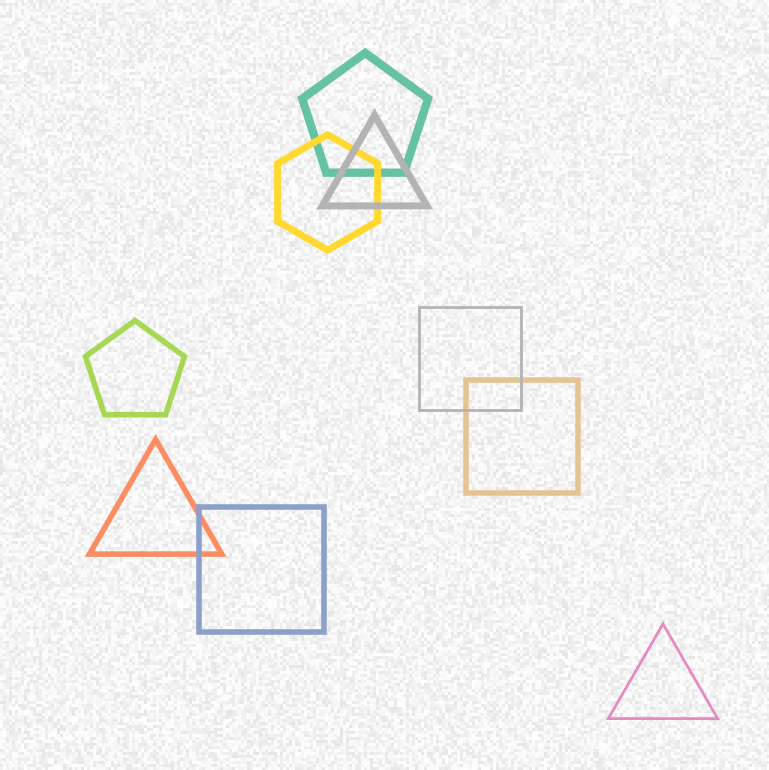[{"shape": "pentagon", "thickness": 3, "radius": 0.43, "center": [0.474, 0.845]}, {"shape": "triangle", "thickness": 2, "radius": 0.5, "center": [0.202, 0.33]}, {"shape": "square", "thickness": 2, "radius": 0.41, "center": [0.34, 0.26]}, {"shape": "triangle", "thickness": 1, "radius": 0.41, "center": [0.861, 0.108]}, {"shape": "pentagon", "thickness": 2, "radius": 0.34, "center": [0.175, 0.516]}, {"shape": "hexagon", "thickness": 2.5, "radius": 0.38, "center": [0.425, 0.75]}, {"shape": "square", "thickness": 2, "radius": 0.36, "center": [0.678, 0.433]}, {"shape": "square", "thickness": 1, "radius": 0.33, "center": [0.61, 0.534]}, {"shape": "triangle", "thickness": 2.5, "radius": 0.39, "center": [0.486, 0.772]}]